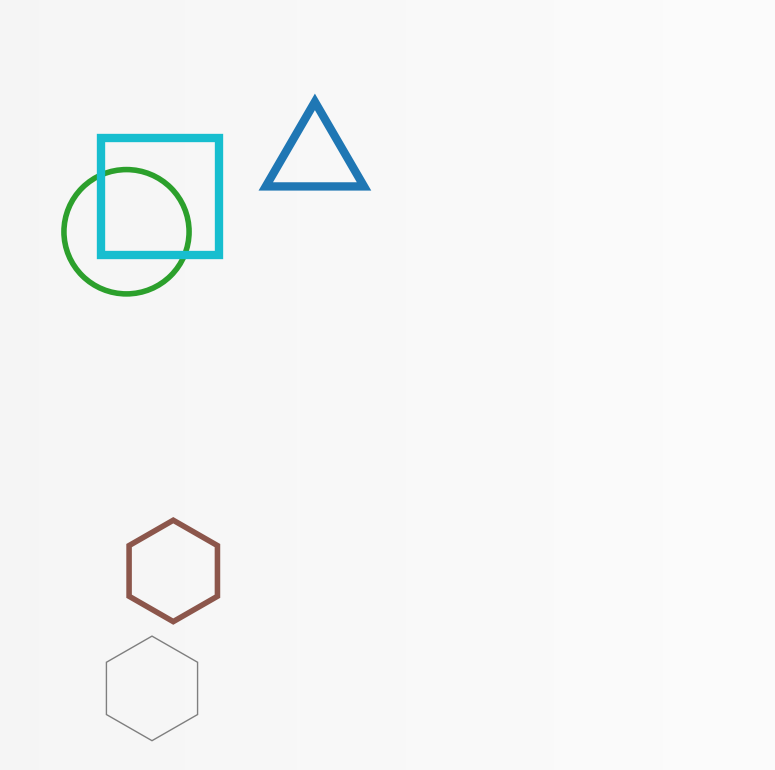[{"shape": "triangle", "thickness": 3, "radius": 0.37, "center": [0.406, 0.794]}, {"shape": "circle", "thickness": 2, "radius": 0.4, "center": [0.163, 0.699]}, {"shape": "hexagon", "thickness": 2, "radius": 0.33, "center": [0.224, 0.259]}, {"shape": "hexagon", "thickness": 0.5, "radius": 0.34, "center": [0.196, 0.106]}, {"shape": "square", "thickness": 3, "radius": 0.38, "center": [0.207, 0.745]}]